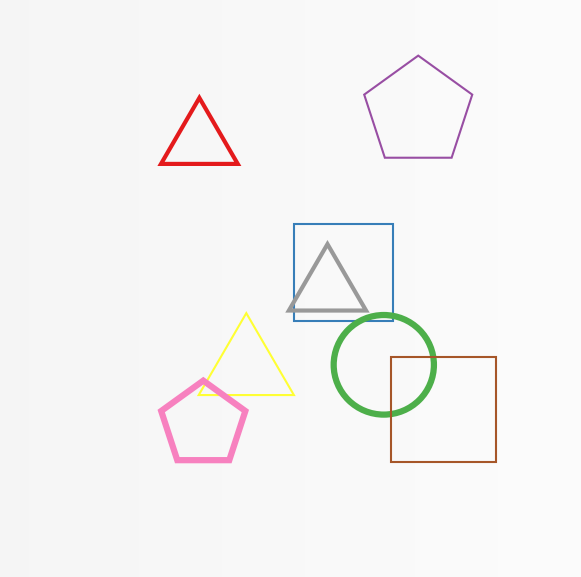[{"shape": "triangle", "thickness": 2, "radius": 0.38, "center": [0.343, 0.753]}, {"shape": "square", "thickness": 1, "radius": 0.42, "center": [0.591, 0.527]}, {"shape": "circle", "thickness": 3, "radius": 0.43, "center": [0.66, 0.367]}, {"shape": "pentagon", "thickness": 1, "radius": 0.49, "center": [0.72, 0.805]}, {"shape": "triangle", "thickness": 1, "radius": 0.47, "center": [0.424, 0.362]}, {"shape": "square", "thickness": 1, "radius": 0.45, "center": [0.763, 0.29]}, {"shape": "pentagon", "thickness": 3, "radius": 0.38, "center": [0.35, 0.264]}, {"shape": "triangle", "thickness": 2, "radius": 0.38, "center": [0.563, 0.5]}]